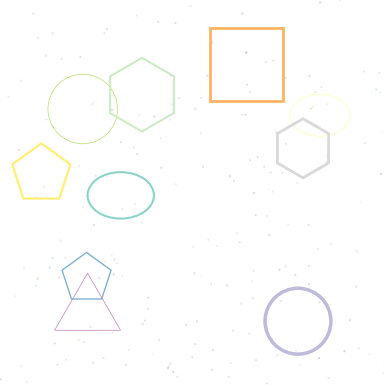[{"shape": "oval", "thickness": 1.5, "radius": 0.43, "center": [0.314, 0.493]}, {"shape": "oval", "thickness": 0.5, "radius": 0.39, "center": [0.831, 0.7]}, {"shape": "circle", "thickness": 2.5, "radius": 0.43, "center": [0.774, 0.166]}, {"shape": "pentagon", "thickness": 1, "radius": 0.33, "center": [0.225, 0.277]}, {"shape": "square", "thickness": 2, "radius": 0.47, "center": [0.64, 0.832]}, {"shape": "circle", "thickness": 0.5, "radius": 0.45, "center": [0.215, 0.717]}, {"shape": "hexagon", "thickness": 2, "radius": 0.38, "center": [0.787, 0.615]}, {"shape": "triangle", "thickness": 0.5, "radius": 0.49, "center": [0.227, 0.192]}, {"shape": "hexagon", "thickness": 1.5, "radius": 0.48, "center": [0.369, 0.754]}, {"shape": "pentagon", "thickness": 1.5, "radius": 0.4, "center": [0.107, 0.548]}]